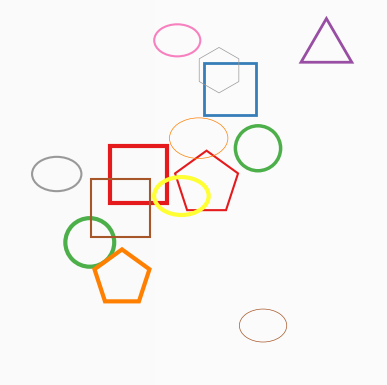[{"shape": "pentagon", "thickness": 1.5, "radius": 0.43, "center": [0.533, 0.523]}, {"shape": "square", "thickness": 3, "radius": 0.37, "center": [0.358, 0.546]}, {"shape": "square", "thickness": 2, "radius": 0.34, "center": [0.593, 0.768]}, {"shape": "circle", "thickness": 2.5, "radius": 0.29, "center": [0.666, 0.615]}, {"shape": "circle", "thickness": 3, "radius": 0.32, "center": [0.232, 0.37]}, {"shape": "triangle", "thickness": 2, "radius": 0.38, "center": [0.842, 0.876]}, {"shape": "pentagon", "thickness": 3, "radius": 0.37, "center": [0.315, 0.278]}, {"shape": "oval", "thickness": 0.5, "radius": 0.38, "center": [0.513, 0.641]}, {"shape": "oval", "thickness": 3, "radius": 0.35, "center": [0.468, 0.491]}, {"shape": "square", "thickness": 1.5, "radius": 0.38, "center": [0.311, 0.459]}, {"shape": "oval", "thickness": 0.5, "radius": 0.31, "center": [0.679, 0.154]}, {"shape": "oval", "thickness": 1.5, "radius": 0.3, "center": [0.457, 0.895]}, {"shape": "oval", "thickness": 1.5, "radius": 0.32, "center": [0.146, 0.548]}, {"shape": "hexagon", "thickness": 0.5, "radius": 0.3, "center": [0.565, 0.818]}]